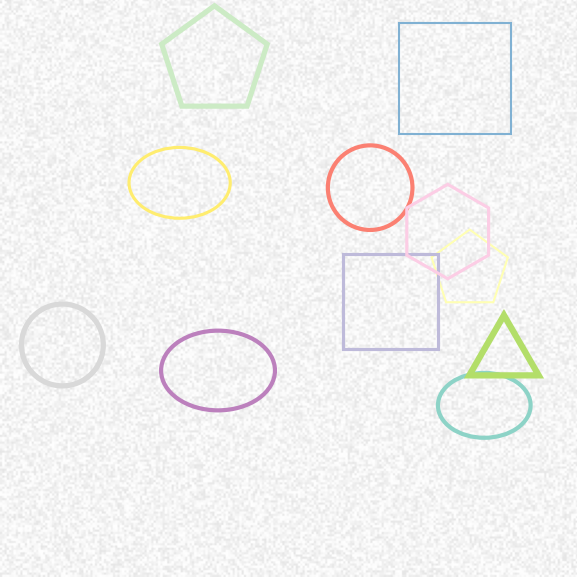[{"shape": "oval", "thickness": 2, "radius": 0.4, "center": [0.839, 0.297]}, {"shape": "pentagon", "thickness": 1, "radius": 0.35, "center": [0.813, 0.532]}, {"shape": "square", "thickness": 1.5, "radius": 0.41, "center": [0.676, 0.477]}, {"shape": "circle", "thickness": 2, "radius": 0.37, "center": [0.641, 0.674]}, {"shape": "square", "thickness": 1, "radius": 0.48, "center": [0.788, 0.863]}, {"shape": "triangle", "thickness": 3, "radius": 0.35, "center": [0.873, 0.384]}, {"shape": "hexagon", "thickness": 1.5, "radius": 0.41, "center": [0.775, 0.598]}, {"shape": "circle", "thickness": 2.5, "radius": 0.35, "center": [0.108, 0.402]}, {"shape": "oval", "thickness": 2, "radius": 0.49, "center": [0.378, 0.358]}, {"shape": "pentagon", "thickness": 2.5, "radius": 0.48, "center": [0.371, 0.893]}, {"shape": "oval", "thickness": 1.5, "radius": 0.44, "center": [0.311, 0.683]}]